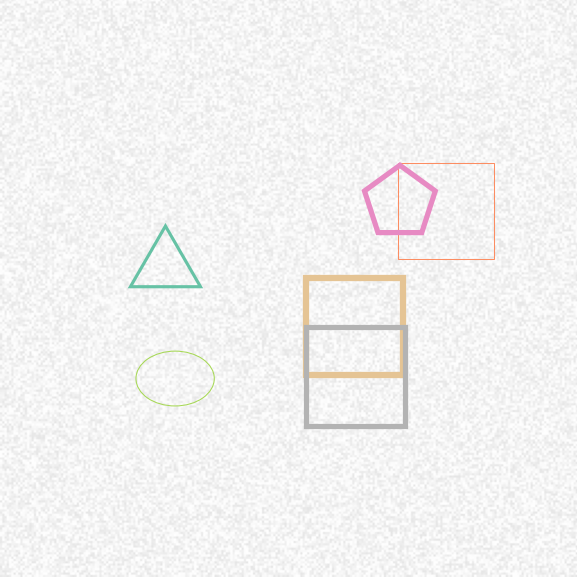[{"shape": "triangle", "thickness": 1.5, "radius": 0.35, "center": [0.286, 0.538]}, {"shape": "square", "thickness": 0.5, "radius": 0.42, "center": [0.772, 0.634]}, {"shape": "pentagon", "thickness": 2.5, "radius": 0.32, "center": [0.692, 0.649]}, {"shape": "oval", "thickness": 0.5, "radius": 0.34, "center": [0.303, 0.344]}, {"shape": "square", "thickness": 3, "radius": 0.42, "center": [0.614, 0.434]}, {"shape": "square", "thickness": 2.5, "radius": 0.43, "center": [0.615, 0.347]}]